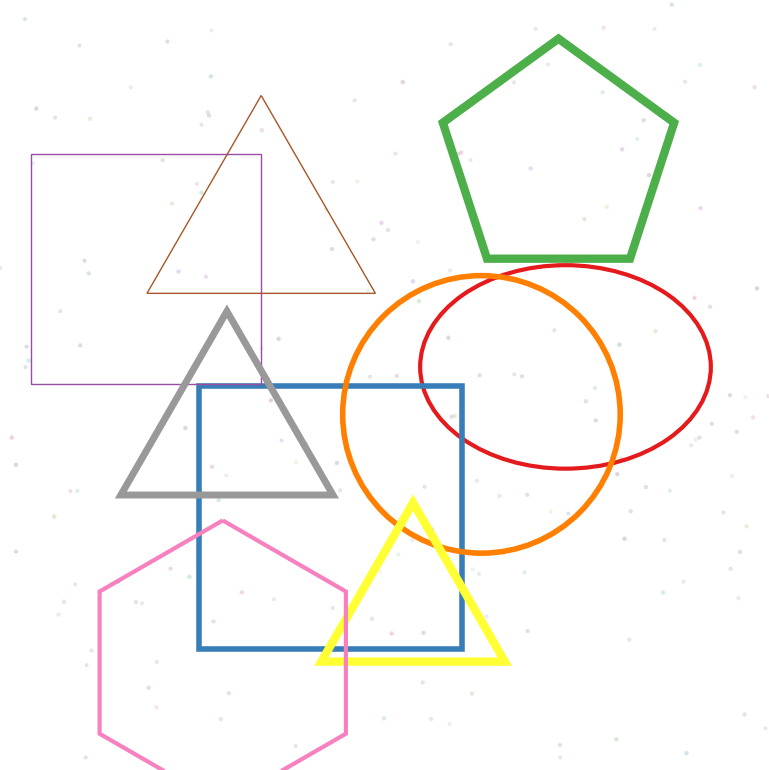[{"shape": "oval", "thickness": 1.5, "radius": 0.94, "center": [0.734, 0.523]}, {"shape": "square", "thickness": 2, "radius": 0.85, "center": [0.43, 0.328]}, {"shape": "pentagon", "thickness": 3, "radius": 0.79, "center": [0.725, 0.792]}, {"shape": "square", "thickness": 0.5, "radius": 0.75, "center": [0.19, 0.651]}, {"shape": "circle", "thickness": 2, "radius": 0.9, "center": [0.625, 0.462]}, {"shape": "triangle", "thickness": 3, "radius": 0.69, "center": [0.536, 0.21]}, {"shape": "triangle", "thickness": 0.5, "radius": 0.86, "center": [0.339, 0.705]}, {"shape": "hexagon", "thickness": 1.5, "radius": 0.92, "center": [0.289, 0.139]}, {"shape": "triangle", "thickness": 2.5, "radius": 0.8, "center": [0.295, 0.437]}]